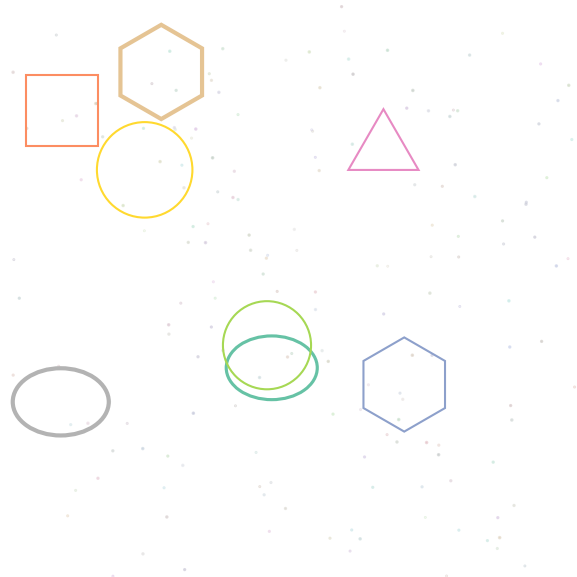[{"shape": "oval", "thickness": 1.5, "radius": 0.39, "center": [0.471, 0.362]}, {"shape": "square", "thickness": 1, "radius": 0.31, "center": [0.107, 0.807]}, {"shape": "hexagon", "thickness": 1, "radius": 0.41, "center": [0.7, 0.333]}, {"shape": "triangle", "thickness": 1, "radius": 0.35, "center": [0.664, 0.74]}, {"shape": "circle", "thickness": 1, "radius": 0.38, "center": [0.462, 0.401]}, {"shape": "circle", "thickness": 1, "radius": 0.41, "center": [0.251, 0.705]}, {"shape": "hexagon", "thickness": 2, "radius": 0.41, "center": [0.279, 0.875]}, {"shape": "oval", "thickness": 2, "radius": 0.42, "center": [0.105, 0.303]}]